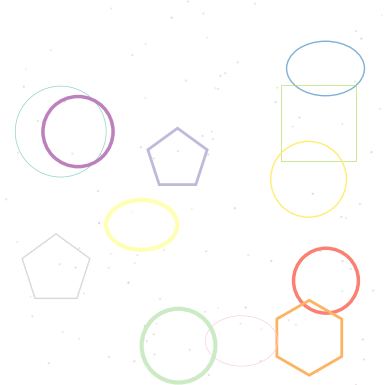[{"shape": "circle", "thickness": 0.5, "radius": 0.59, "center": [0.158, 0.658]}, {"shape": "oval", "thickness": 3, "radius": 0.46, "center": [0.368, 0.416]}, {"shape": "pentagon", "thickness": 2, "radius": 0.4, "center": [0.461, 0.586]}, {"shape": "circle", "thickness": 2.5, "radius": 0.42, "center": [0.847, 0.271]}, {"shape": "oval", "thickness": 1, "radius": 0.51, "center": [0.846, 0.822]}, {"shape": "hexagon", "thickness": 2, "radius": 0.49, "center": [0.803, 0.123]}, {"shape": "square", "thickness": 0.5, "radius": 0.49, "center": [0.828, 0.681]}, {"shape": "oval", "thickness": 0.5, "radius": 0.47, "center": [0.627, 0.114]}, {"shape": "pentagon", "thickness": 1, "radius": 0.46, "center": [0.145, 0.3]}, {"shape": "circle", "thickness": 2.5, "radius": 0.46, "center": [0.203, 0.658]}, {"shape": "circle", "thickness": 3, "radius": 0.48, "center": [0.464, 0.102]}, {"shape": "circle", "thickness": 1, "radius": 0.49, "center": [0.802, 0.534]}]